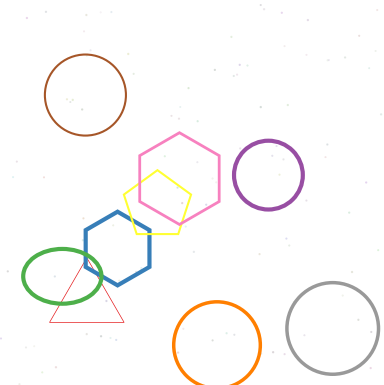[{"shape": "triangle", "thickness": 0.5, "radius": 0.56, "center": [0.226, 0.218]}, {"shape": "hexagon", "thickness": 3, "radius": 0.48, "center": [0.305, 0.354]}, {"shape": "oval", "thickness": 3, "radius": 0.51, "center": [0.162, 0.282]}, {"shape": "circle", "thickness": 3, "radius": 0.45, "center": [0.697, 0.545]}, {"shape": "circle", "thickness": 2.5, "radius": 0.56, "center": [0.564, 0.104]}, {"shape": "pentagon", "thickness": 1.5, "radius": 0.46, "center": [0.409, 0.466]}, {"shape": "circle", "thickness": 1.5, "radius": 0.53, "center": [0.222, 0.753]}, {"shape": "hexagon", "thickness": 2, "radius": 0.6, "center": [0.466, 0.536]}, {"shape": "circle", "thickness": 2.5, "radius": 0.59, "center": [0.864, 0.147]}]